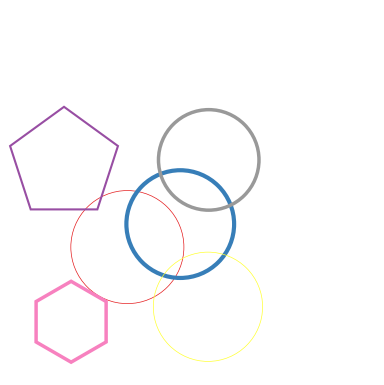[{"shape": "circle", "thickness": 0.5, "radius": 0.73, "center": [0.331, 0.358]}, {"shape": "circle", "thickness": 3, "radius": 0.7, "center": [0.468, 0.418]}, {"shape": "pentagon", "thickness": 1.5, "radius": 0.74, "center": [0.166, 0.575]}, {"shape": "circle", "thickness": 0.5, "radius": 0.71, "center": [0.54, 0.203]}, {"shape": "hexagon", "thickness": 2.5, "radius": 0.52, "center": [0.185, 0.164]}, {"shape": "circle", "thickness": 2.5, "radius": 0.65, "center": [0.542, 0.585]}]